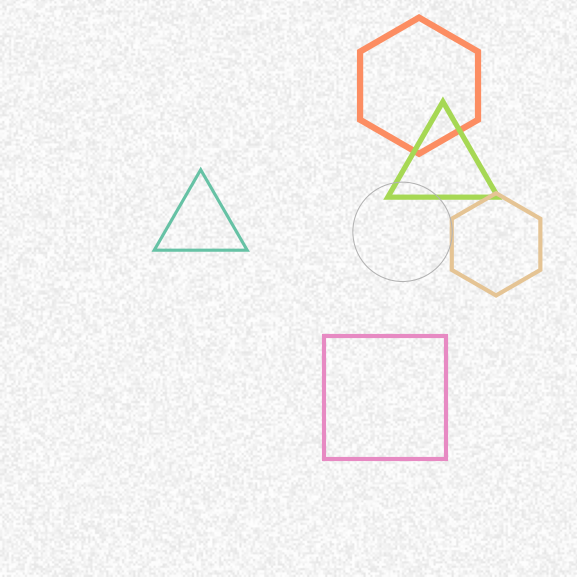[{"shape": "triangle", "thickness": 1.5, "radius": 0.46, "center": [0.348, 0.612]}, {"shape": "hexagon", "thickness": 3, "radius": 0.59, "center": [0.726, 0.851]}, {"shape": "square", "thickness": 2, "radius": 0.53, "center": [0.667, 0.31]}, {"shape": "triangle", "thickness": 2.5, "radius": 0.55, "center": [0.767, 0.713]}, {"shape": "hexagon", "thickness": 2, "radius": 0.44, "center": [0.859, 0.576]}, {"shape": "circle", "thickness": 0.5, "radius": 0.43, "center": [0.697, 0.598]}]